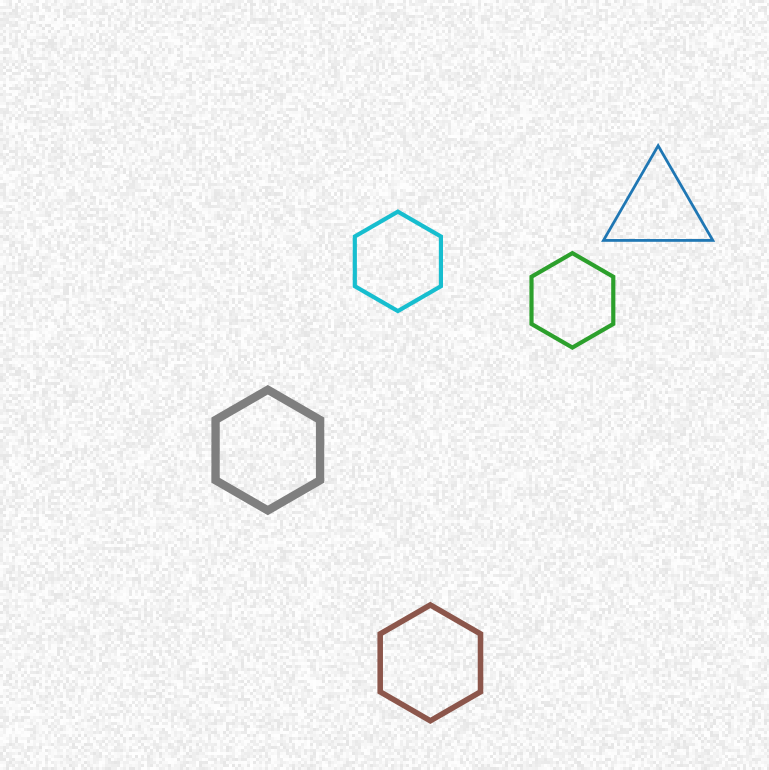[{"shape": "triangle", "thickness": 1, "radius": 0.41, "center": [0.855, 0.729]}, {"shape": "hexagon", "thickness": 1.5, "radius": 0.31, "center": [0.743, 0.61]}, {"shape": "hexagon", "thickness": 2, "radius": 0.38, "center": [0.559, 0.139]}, {"shape": "hexagon", "thickness": 3, "radius": 0.39, "center": [0.348, 0.415]}, {"shape": "hexagon", "thickness": 1.5, "radius": 0.32, "center": [0.517, 0.661]}]